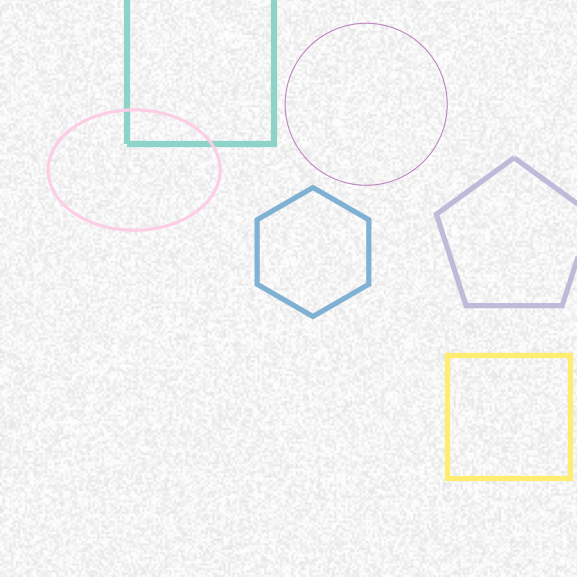[{"shape": "square", "thickness": 3, "radius": 0.64, "center": [0.347, 0.876]}, {"shape": "pentagon", "thickness": 2.5, "radius": 0.71, "center": [0.89, 0.584]}, {"shape": "hexagon", "thickness": 2.5, "radius": 0.56, "center": [0.542, 0.563]}, {"shape": "oval", "thickness": 1.5, "radius": 0.74, "center": [0.232, 0.705]}, {"shape": "circle", "thickness": 0.5, "radius": 0.7, "center": [0.634, 0.819]}, {"shape": "square", "thickness": 2.5, "radius": 0.53, "center": [0.881, 0.277]}]